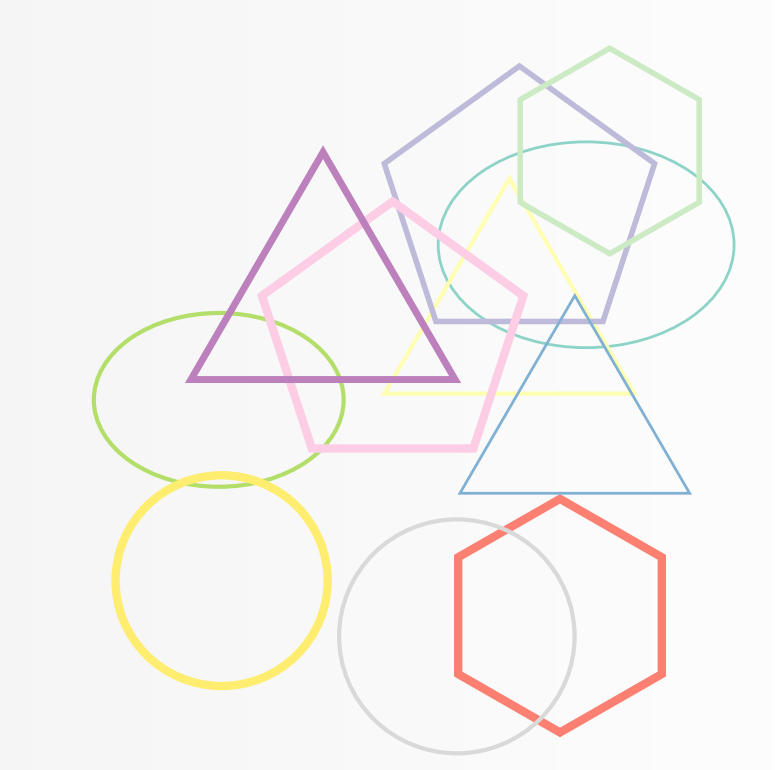[{"shape": "oval", "thickness": 1, "radius": 0.95, "center": [0.756, 0.682]}, {"shape": "triangle", "thickness": 1.5, "radius": 0.93, "center": [0.657, 0.582]}, {"shape": "pentagon", "thickness": 2, "radius": 0.92, "center": [0.67, 0.731]}, {"shape": "hexagon", "thickness": 3, "radius": 0.76, "center": [0.723, 0.2]}, {"shape": "triangle", "thickness": 1, "radius": 0.86, "center": [0.742, 0.445]}, {"shape": "oval", "thickness": 1.5, "radius": 0.81, "center": [0.282, 0.481]}, {"shape": "pentagon", "thickness": 3, "radius": 0.89, "center": [0.507, 0.561]}, {"shape": "circle", "thickness": 1.5, "radius": 0.76, "center": [0.589, 0.174]}, {"shape": "triangle", "thickness": 2.5, "radius": 0.98, "center": [0.417, 0.606]}, {"shape": "hexagon", "thickness": 2, "radius": 0.67, "center": [0.787, 0.804]}, {"shape": "circle", "thickness": 3, "radius": 0.68, "center": [0.286, 0.246]}]